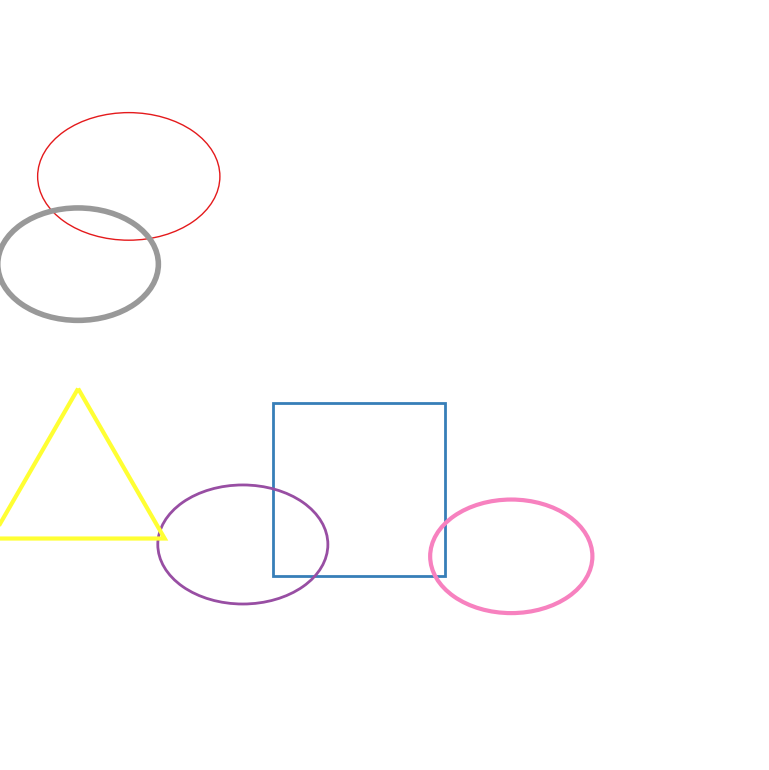[{"shape": "oval", "thickness": 0.5, "radius": 0.59, "center": [0.167, 0.771]}, {"shape": "square", "thickness": 1, "radius": 0.56, "center": [0.466, 0.364]}, {"shape": "oval", "thickness": 1, "radius": 0.55, "center": [0.315, 0.293]}, {"shape": "triangle", "thickness": 1.5, "radius": 0.65, "center": [0.101, 0.366]}, {"shape": "oval", "thickness": 1.5, "radius": 0.53, "center": [0.664, 0.278]}, {"shape": "oval", "thickness": 2, "radius": 0.52, "center": [0.101, 0.657]}]